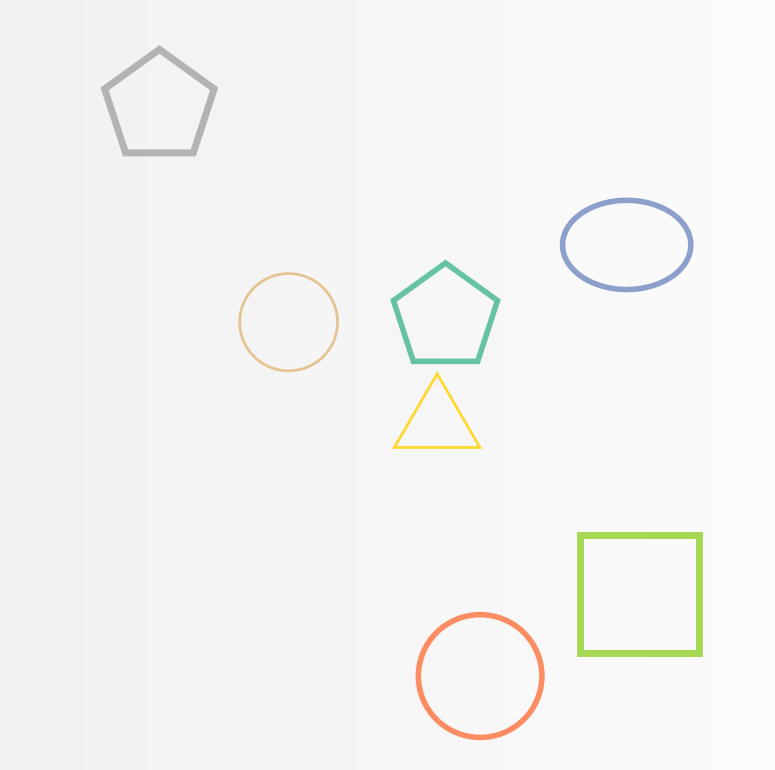[{"shape": "pentagon", "thickness": 2, "radius": 0.35, "center": [0.575, 0.588]}, {"shape": "circle", "thickness": 2, "radius": 0.4, "center": [0.62, 0.122]}, {"shape": "oval", "thickness": 2, "radius": 0.41, "center": [0.809, 0.682]}, {"shape": "square", "thickness": 2.5, "radius": 0.38, "center": [0.825, 0.229]}, {"shape": "triangle", "thickness": 1, "radius": 0.32, "center": [0.564, 0.451]}, {"shape": "circle", "thickness": 1, "radius": 0.32, "center": [0.372, 0.582]}, {"shape": "pentagon", "thickness": 2.5, "radius": 0.37, "center": [0.206, 0.862]}]